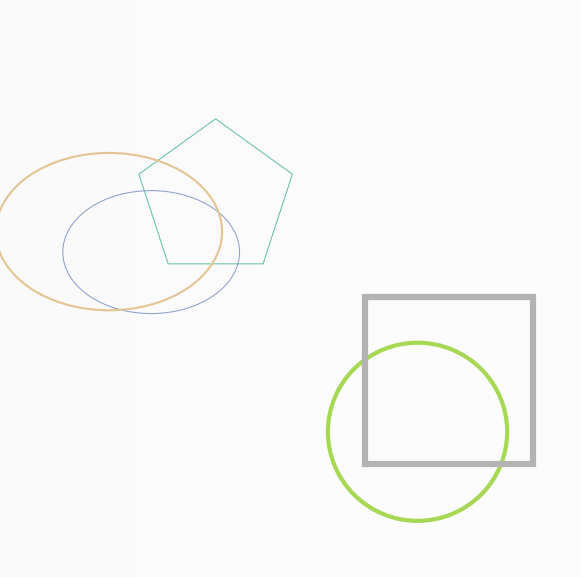[{"shape": "pentagon", "thickness": 0.5, "radius": 0.69, "center": [0.371, 0.655]}, {"shape": "oval", "thickness": 0.5, "radius": 0.76, "center": [0.26, 0.563]}, {"shape": "circle", "thickness": 2, "radius": 0.77, "center": [0.718, 0.251]}, {"shape": "oval", "thickness": 1, "radius": 0.97, "center": [0.187, 0.598]}, {"shape": "square", "thickness": 3, "radius": 0.72, "center": [0.773, 0.34]}]